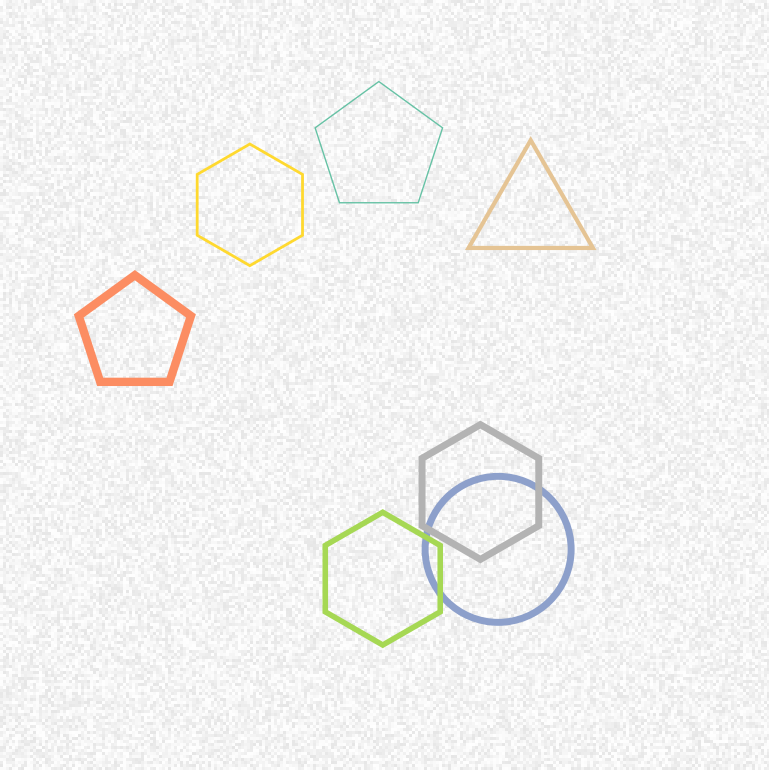[{"shape": "pentagon", "thickness": 0.5, "radius": 0.44, "center": [0.492, 0.807]}, {"shape": "pentagon", "thickness": 3, "radius": 0.38, "center": [0.175, 0.566]}, {"shape": "circle", "thickness": 2.5, "radius": 0.47, "center": [0.647, 0.287]}, {"shape": "hexagon", "thickness": 2, "radius": 0.43, "center": [0.497, 0.249]}, {"shape": "hexagon", "thickness": 1, "radius": 0.39, "center": [0.324, 0.734]}, {"shape": "triangle", "thickness": 1.5, "radius": 0.47, "center": [0.689, 0.725]}, {"shape": "hexagon", "thickness": 2.5, "radius": 0.44, "center": [0.624, 0.361]}]